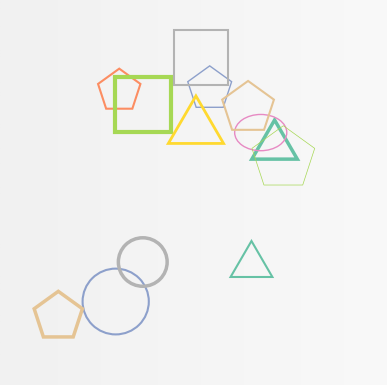[{"shape": "triangle", "thickness": 1.5, "radius": 0.31, "center": [0.649, 0.312]}, {"shape": "triangle", "thickness": 2.5, "radius": 0.34, "center": [0.709, 0.621]}, {"shape": "pentagon", "thickness": 1.5, "radius": 0.29, "center": [0.308, 0.764]}, {"shape": "pentagon", "thickness": 1, "radius": 0.3, "center": [0.541, 0.769]}, {"shape": "circle", "thickness": 1.5, "radius": 0.43, "center": [0.299, 0.217]}, {"shape": "oval", "thickness": 1, "radius": 0.34, "center": [0.673, 0.656]}, {"shape": "pentagon", "thickness": 0.5, "radius": 0.43, "center": [0.731, 0.588]}, {"shape": "square", "thickness": 3, "radius": 0.36, "center": [0.369, 0.728]}, {"shape": "triangle", "thickness": 2, "radius": 0.41, "center": [0.506, 0.669]}, {"shape": "pentagon", "thickness": 2.5, "radius": 0.33, "center": [0.15, 0.178]}, {"shape": "pentagon", "thickness": 1.5, "radius": 0.35, "center": [0.64, 0.72]}, {"shape": "square", "thickness": 1.5, "radius": 0.35, "center": [0.519, 0.851]}, {"shape": "circle", "thickness": 2.5, "radius": 0.31, "center": [0.368, 0.319]}]